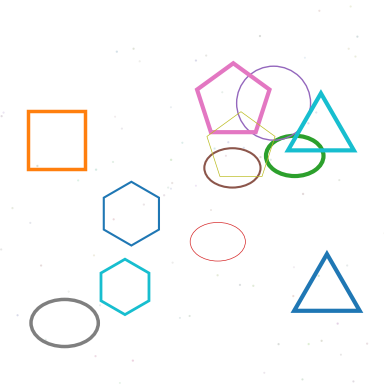[{"shape": "hexagon", "thickness": 1.5, "radius": 0.41, "center": [0.341, 0.445]}, {"shape": "triangle", "thickness": 3, "radius": 0.49, "center": [0.849, 0.242]}, {"shape": "square", "thickness": 2.5, "radius": 0.37, "center": [0.147, 0.636]}, {"shape": "oval", "thickness": 3, "radius": 0.37, "center": [0.766, 0.595]}, {"shape": "oval", "thickness": 0.5, "radius": 0.36, "center": [0.566, 0.372]}, {"shape": "circle", "thickness": 1, "radius": 0.48, "center": [0.711, 0.732]}, {"shape": "oval", "thickness": 1.5, "radius": 0.36, "center": [0.604, 0.564]}, {"shape": "pentagon", "thickness": 3, "radius": 0.49, "center": [0.606, 0.737]}, {"shape": "oval", "thickness": 2.5, "radius": 0.44, "center": [0.168, 0.161]}, {"shape": "pentagon", "thickness": 0.5, "radius": 0.47, "center": [0.626, 0.617]}, {"shape": "triangle", "thickness": 3, "radius": 0.49, "center": [0.834, 0.659]}, {"shape": "hexagon", "thickness": 2, "radius": 0.36, "center": [0.325, 0.255]}]